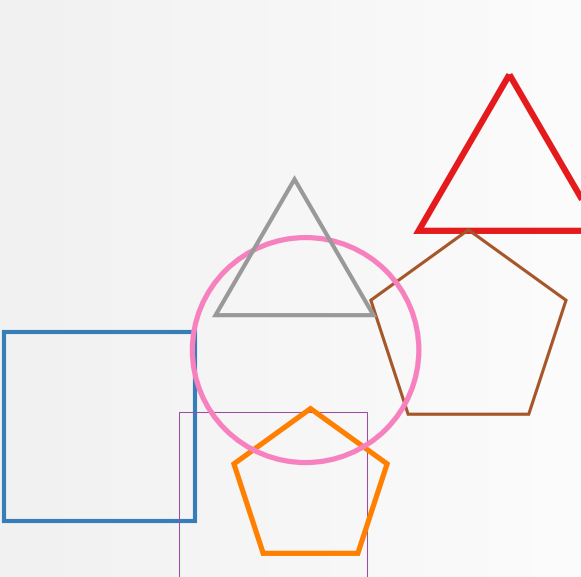[{"shape": "triangle", "thickness": 3, "radius": 0.9, "center": [0.876, 0.69]}, {"shape": "square", "thickness": 2, "radius": 0.82, "center": [0.171, 0.261]}, {"shape": "square", "thickness": 0.5, "radius": 0.81, "center": [0.469, 0.124]}, {"shape": "pentagon", "thickness": 2.5, "radius": 0.69, "center": [0.534, 0.153]}, {"shape": "pentagon", "thickness": 1.5, "radius": 0.88, "center": [0.806, 0.425]}, {"shape": "circle", "thickness": 2.5, "radius": 0.97, "center": [0.526, 0.393]}, {"shape": "triangle", "thickness": 2, "radius": 0.78, "center": [0.507, 0.532]}]